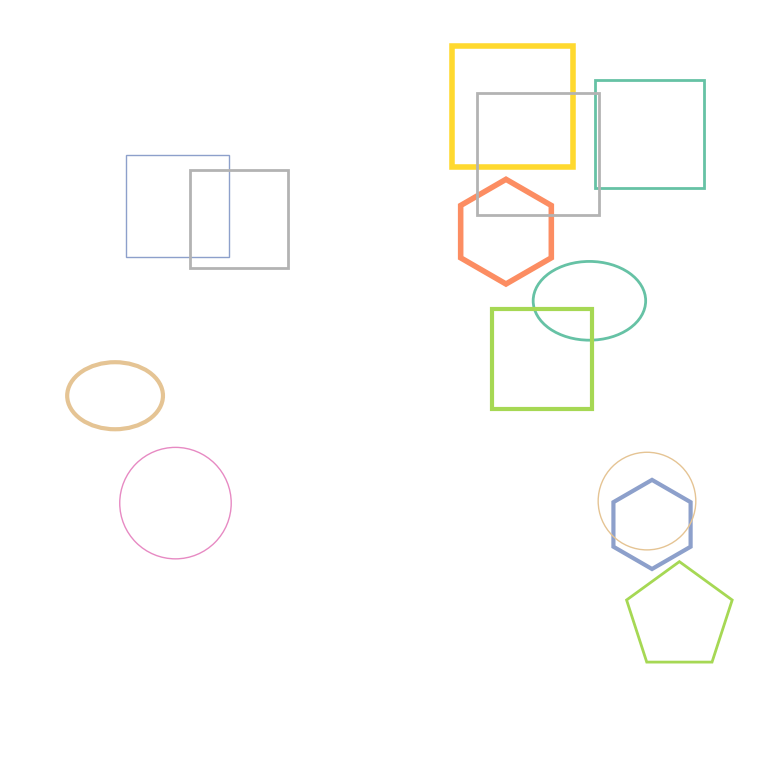[{"shape": "oval", "thickness": 1, "radius": 0.37, "center": [0.765, 0.609]}, {"shape": "square", "thickness": 1, "radius": 0.35, "center": [0.843, 0.826]}, {"shape": "hexagon", "thickness": 2, "radius": 0.34, "center": [0.657, 0.699]}, {"shape": "hexagon", "thickness": 1.5, "radius": 0.29, "center": [0.847, 0.319]}, {"shape": "square", "thickness": 0.5, "radius": 0.33, "center": [0.23, 0.732]}, {"shape": "circle", "thickness": 0.5, "radius": 0.36, "center": [0.228, 0.347]}, {"shape": "square", "thickness": 1.5, "radius": 0.32, "center": [0.704, 0.533]}, {"shape": "pentagon", "thickness": 1, "radius": 0.36, "center": [0.882, 0.198]}, {"shape": "square", "thickness": 2, "radius": 0.39, "center": [0.666, 0.862]}, {"shape": "oval", "thickness": 1.5, "radius": 0.31, "center": [0.149, 0.486]}, {"shape": "circle", "thickness": 0.5, "radius": 0.32, "center": [0.84, 0.349]}, {"shape": "square", "thickness": 1, "radius": 0.39, "center": [0.699, 0.8]}, {"shape": "square", "thickness": 1, "radius": 0.32, "center": [0.31, 0.715]}]